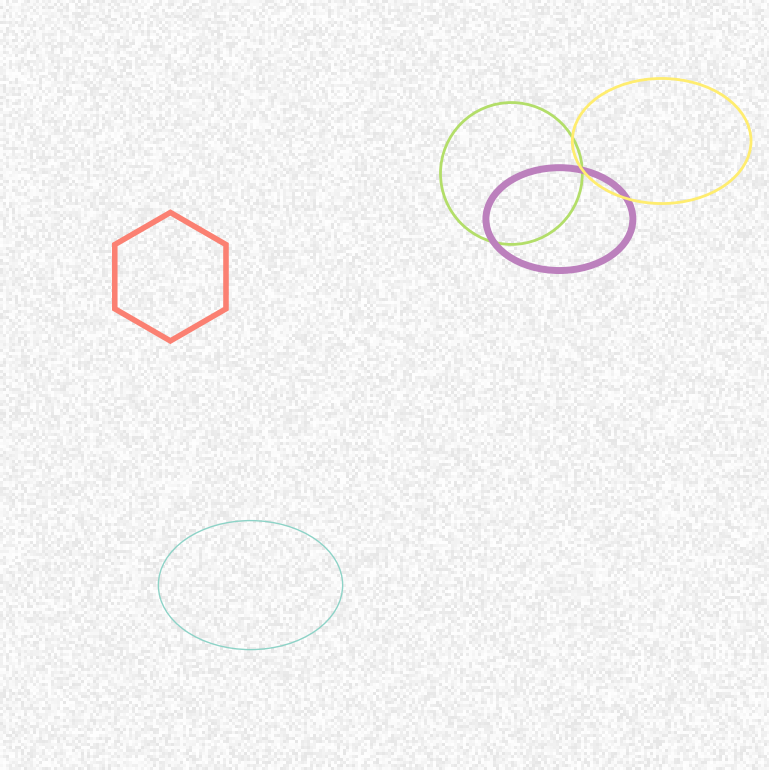[{"shape": "oval", "thickness": 0.5, "radius": 0.6, "center": [0.325, 0.24]}, {"shape": "hexagon", "thickness": 2, "radius": 0.42, "center": [0.221, 0.641]}, {"shape": "circle", "thickness": 1, "radius": 0.46, "center": [0.664, 0.775]}, {"shape": "oval", "thickness": 2.5, "radius": 0.48, "center": [0.726, 0.715]}, {"shape": "oval", "thickness": 1, "radius": 0.58, "center": [0.859, 0.817]}]